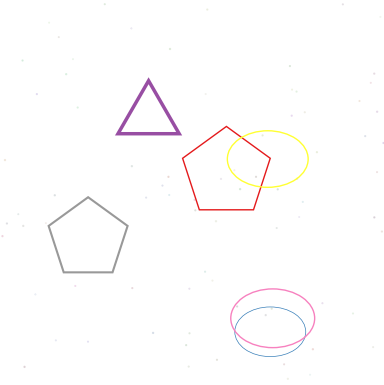[{"shape": "pentagon", "thickness": 1, "radius": 0.6, "center": [0.588, 0.552]}, {"shape": "oval", "thickness": 0.5, "radius": 0.46, "center": [0.702, 0.138]}, {"shape": "triangle", "thickness": 2.5, "radius": 0.46, "center": [0.386, 0.699]}, {"shape": "oval", "thickness": 1, "radius": 0.52, "center": [0.695, 0.587]}, {"shape": "oval", "thickness": 1, "radius": 0.54, "center": [0.708, 0.173]}, {"shape": "pentagon", "thickness": 1.5, "radius": 0.54, "center": [0.229, 0.38]}]